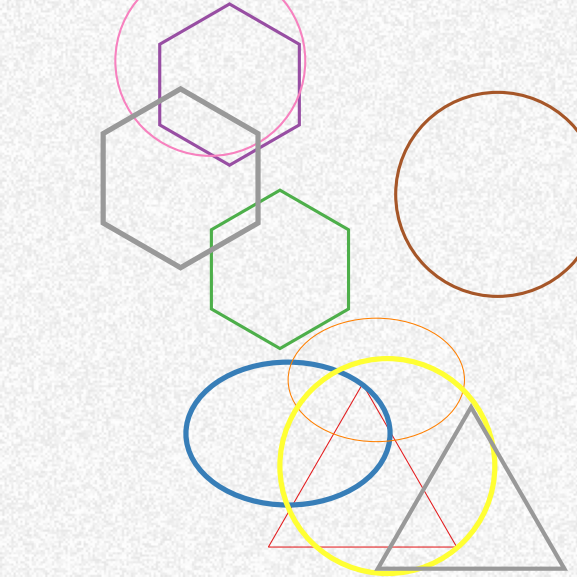[{"shape": "triangle", "thickness": 0.5, "radius": 0.94, "center": [0.628, 0.146]}, {"shape": "oval", "thickness": 2.5, "radius": 0.88, "center": [0.499, 0.248]}, {"shape": "hexagon", "thickness": 1.5, "radius": 0.69, "center": [0.485, 0.533]}, {"shape": "hexagon", "thickness": 1.5, "radius": 0.7, "center": [0.397, 0.853]}, {"shape": "oval", "thickness": 0.5, "radius": 0.76, "center": [0.652, 0.341]}, {"shape": "circle", "thickness": 2.5, "radius": 0.93, "center": [0.671, 0.192]}, {"shape": "circle", "thickness": 1.5, "radius": 0.88, "center": [0.862, 0.663]}, {"shape": "circle", "thickness": 1, "radius": 0.82, "center": [0.364, 0.894]}, {"shape": "triangle", "thickness": 2, "radius": 0.93, "center": [0.816, 0.108]}, {"shape": "hexagon", "thickness": 2.5, "radius": 0.77, "center": [0.313, 0.69]}]